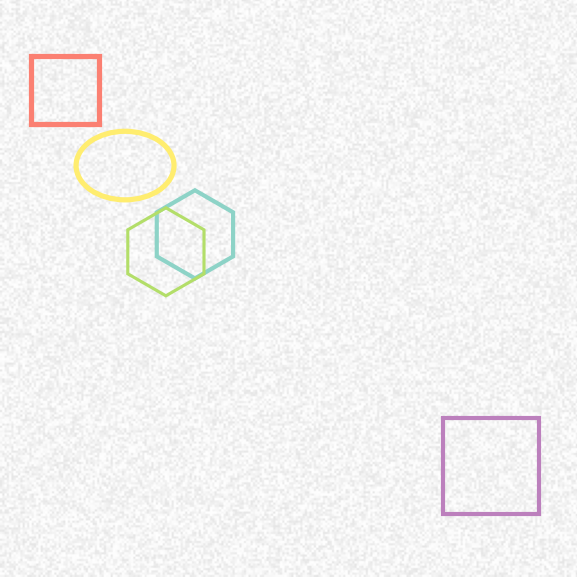[{"shape": "hexagon", "thickness": 2, "radius": 0.38, "center": [0.338, 0.593]}, {"shape": "square", "thickness": 2.5, "radius": 0.29, "center": [0.113, 0.844]}, {"shape": "hexagon", "thickness": 1.5, "radius": 0.38, "center": [0.287, 0.563]}, {"shape": "square", "thickness": 2, "radius": 0.42, "center": [0.85, 0.192]}, {"shape": "oval", "thickness": 2.5, "radius": 0.42, "center": [0.217, 0.712]}]